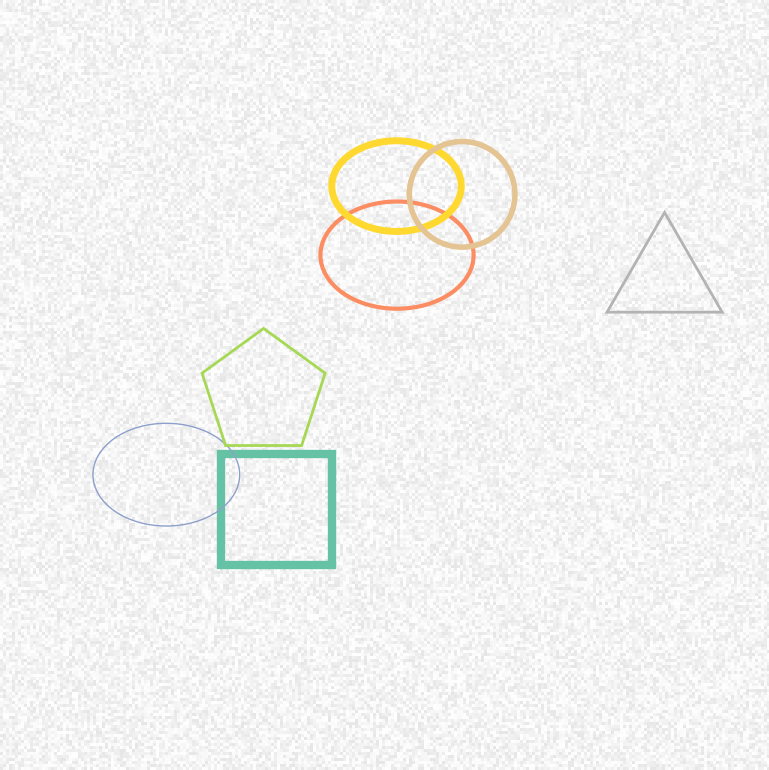[{"shape": "square", "thickness": 3, "radius": 0.36, "center": [0.359, 0.338]}, {"shape": "oval", "thickness": 1.5, "radius": 0.5, "center": [0.516, 0.669]}, {"shape": "oval", "thickness": 0.5, "radius": 0.48, "center": [0.216, 0.384]}, {"shape": "pentagon", "thickness": 1, "radius": 0.42, "center": [0.342, 0.489]}, {"shape": "oval", "thickness": 2.5, "radius": 0.42, "center": [0.515, 0.758]}, {"shape": "circle", "thickness": 2, "radius": 0.34, "center": [0.6, 0.748]}, {"shape": "triangle", "thickness": 1, "radius": 0.43, "center": [0.863, 0.638]}]